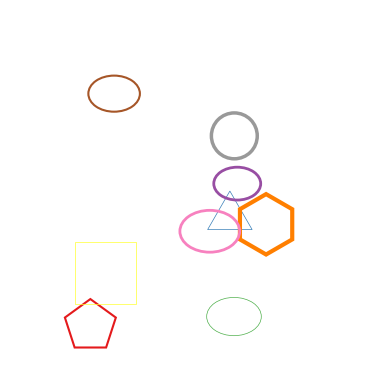[{"shape": "pentagon", "thickness": 1.5, "radius": 0.35, "center": [0.235, 0.154]}, {"shape": "triangle", "thickness": 0.5, "radius": 0.33, "center": [0.597, 0.437]}, {"shape": "oval", "thickness": 0.5, "radius": 0.35, "center": [0.608, 0.178]}, {"shape": "oval", "thickness": 2, "radius": 0.3, "center": [0.616, 0.523]}, {"shape": "hexagon", "thickness": 3, "radius": 0.39, "center": [0.691, 0.417]}, {"shape": "square", "thickness": 0.5, "radius": 0.4, "center": [0.274, 0.291]}, {"shape": "oval", "thickness": 1.5, "radius": 0.33, "center": [0.296, 0.757]}, {"shape": "oval", "thickness": 2, "radius": 0.39, "center": [0.545, 0.399]}, {"shape": "circle", "thickness": 2.5, "radius": 0.3, "center": [0.609, 0.647]}]